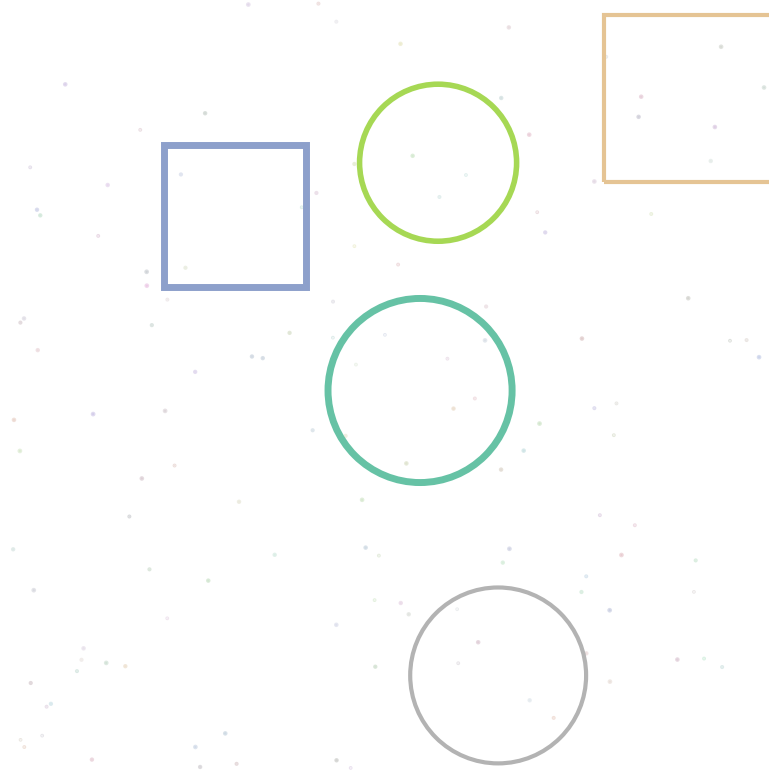[{"shape": "circle", "thickness": 2.5, "radius": 0.6, "center": [0.546, 0.493]}, {"shape": "square", "thickness": 2.5, "radius": 0.46, "center": [0.305, 0.719]}, {"shape": "circle", "thickness": 2, "radius": 0.51, "center": [0.569, 0.789]}, {"shape": "square", "thickness": 1.5, "radius": 0.54, "center": [0.892, 0.872]}, {"shape": "circle", "thickness": 1.5, "radius": 0.57, "center": [0.647, 0.123]}]